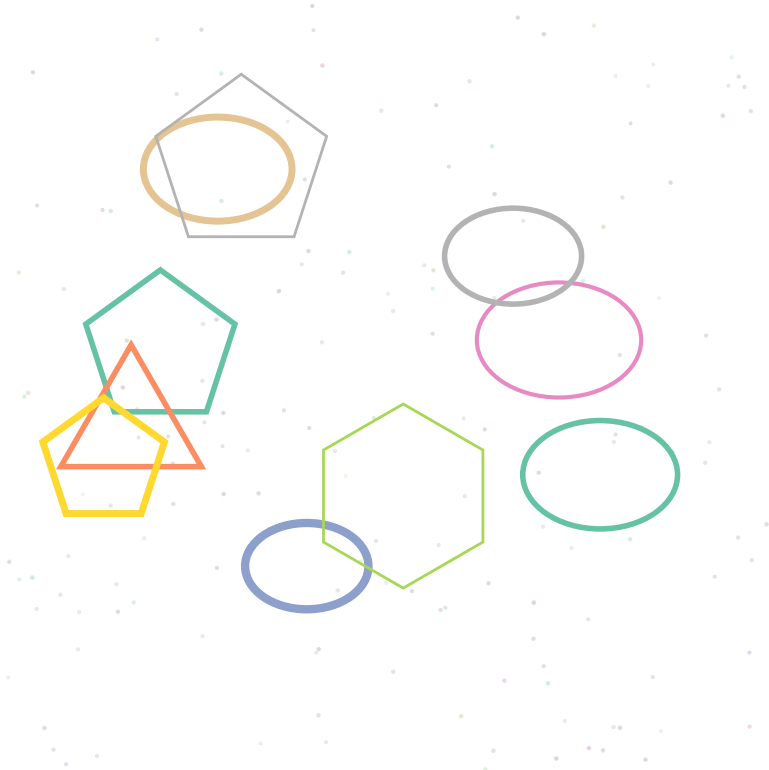[{"shape": "oval", "thickness": 2, "radius": 0.5, "center": [0.779, 0.383]}, {"shape": "pentagon", "thickness": 2, "radius": 0.51, "center": [0.208, 0.548]}, {"shape": "triangle", "thickness": 2, "radius": 0.53, "center": [0.17, 0.447]}, {"shape": "oval", "thickness": 3, "radius": 0.4, "center": [0.398, 0.265]}, {"shape": "oval", "thickness": 1.5, "radius": 0.53, "center": [0.726, 0.558]}, {"shape": "hexagon", "thickness": 1, "radius": 0.6, "center": [0.524, 0.356]}, {"shape": "pentagon", "thickness": 2.5, "radius": 0.42, "center": [0.135, 0.4]}, {"shape": "oval", "thickness": 2.5, "radius": 0.48, "center": [0.283, 0.78]}, {"shape": "pentagon", "thickness": 1, "radius": 0.58, "center": [0.313, 0.787]}, {"shape": "oval", "thickness": 2, "radius": 0.44, "center": [0.666, 0.667]}]